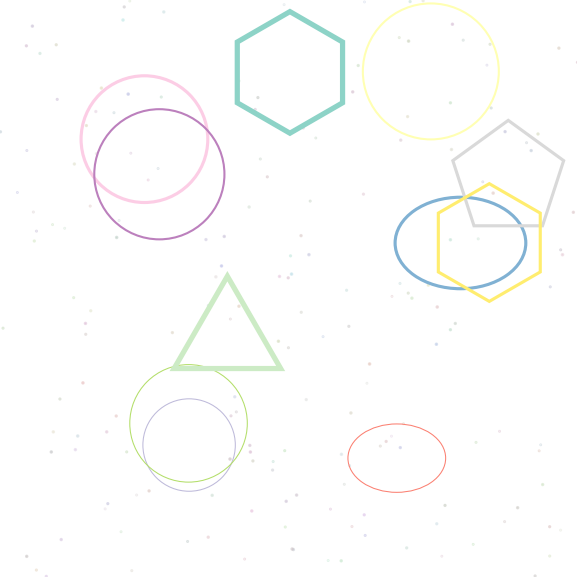[{"shape": "hexagon", "thickness": 2.5, "radius": 0.53, "center": [0.502, 0.874]}, {"shape": "circle", "thickness": 1, "radius": 0.59, "center": [0.746, 0.875]}, {"shape": "circle", "thickness": 0.5, "radius": 0.4, "center": [0.327, 0.229]}, {"shape": "oval", "thickness": 0.5, "radius": 0.42, "center": [0.687, 0.206]}, {"shape": "oval", "thickness": 1.5, "radius": 0.57, "center": [0.797, 0.578]}, {"shape": "circle", "thickness": 0.5, "radius": 0.51, "center": [0.326, 0.266]}, {"shape": "circle", "thickness": 1.5, "radius": 0.55, "center": [0.25, 0.758]}, {"shape": "pentagon", "thickness": 1.5, "radius": 0.5, "center": [0.88, 0.69]}, {"shape": "circle", "thickness": 1, "radius": 0.56, "center": [0.276, 0.697]}, {"shape": "triangle", "thickness": 2.5, "radius": 0.53, "center": [0.394, 0.414]}, {"shape": "hexagon", "thickness": 1.5, "radius": 0.51, "center": [0.847, 0.579]}]